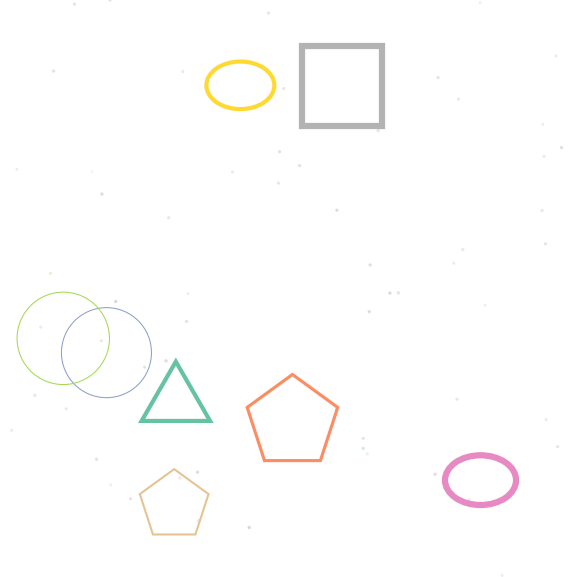[{"shape": "triangle", "thickness": 2, "radius": 0.34, "center": [0.304, 0.304]}, {"shape": "pentagon", "thickness": 1.5, "radius": 0.41, "center": [0.506, 0.268]}, {"shape": "circle", "thickness": 0.5, "radius": 0.39, "center": [0.184, 0.388]}, {"shape": "oval", "thickness": 3, "radius": 0.31, "center": [0.832, 0.168]}, {"shape": "circle", "thickness": 0.5, "radius": 0.4, "center": [0.11, 0.413]}, {"shape": "oval", "thickness": 2, "radius": 0.29, "center": [0.416, 0.851]}, {"shape": "pentagon", "thickness": 1, "radius": 0.31, "center": [0.302, 0.124]}, {"shape": "square", "thickness": 3, "radius": 0.35, "center": [0.593, 0.85]}]